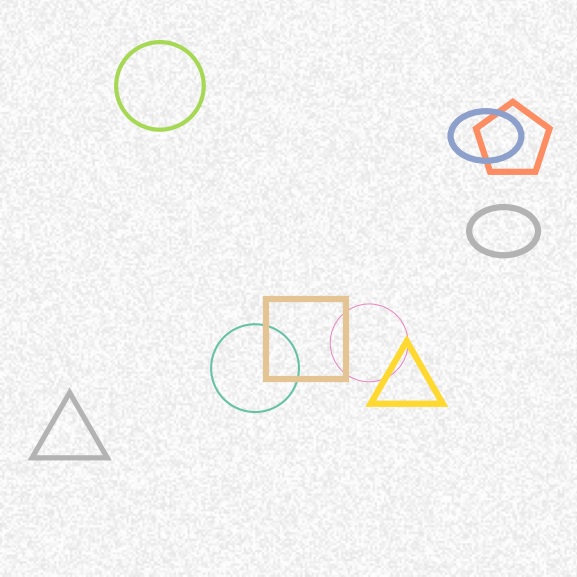[{"shape": "circle", "thickness": 1, "radius": 0.38, "center": [0.442, 0.362]}, {"shape": "pentagon", "thickness": 3, "radius": 0.33, "center": [0.888, 0.756]}, {"shape": "oval", "thickness": 3, "radius": 0.31, "center": [0.841, 0.764]}, {"shape": "circle", "thickness": 0.5, "radius": 0.34, "center": [0.639, 0.405]}, {"shape": "circle", "thickness": 2, "radius": 0.38, "center": [0.277, 0.85]}, {"shape": "triangle", "thickness": 3, "radius": 0.36, "center": [0.704, 0.336]}, {"shape": "square", "thickness": 3, "radius": 0.35, "center": [0.53, 0.412]}, {"shape": "triangle", "thickness": 2.5, "radius": 0.38, "center": [0.121, 0.244]}, {"shape": "oval", "thickness": 3, "radius": 0.3, "center": [0.872, 0.599]}]